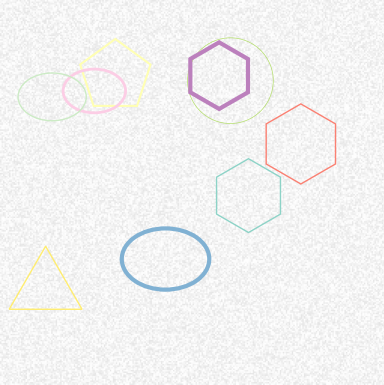[{"shape": "hexagon", "thickness": 1, "radius": 0.48, "center": [0.645, 0.492]}, {"shape": "pentagon", "thickness": 1.5, "radius": 0.48, "center": [0.3, 0.803]}, {"shape": "hexagon", "thickness": 1, "radius": 0.52, "center": [0.781, 0.626]}, {"shape": "oval", "thickness": 3, "radius": 0.57, "center": [0.43, 0.327]}, {"shape": "circle", "thickness": 0.5, "radius": 0.56, "center": [0.598, 0.79]}, {"shape": "oval", "thickness": 2, "radius": 0.41, "center": [0.245, 0.764]}, {"shape": "hexagon", "thickness": 3, "radius": 0.43, "center": [0.569, 0.804]}, {"shape": "oval", "thickness": 1, "radius": 0.44, "center": [0.135, 0.748]}, {"shape": "triangle", "thickness": 1, "radius": 0.55, "center": [0.118, 0.251]}]